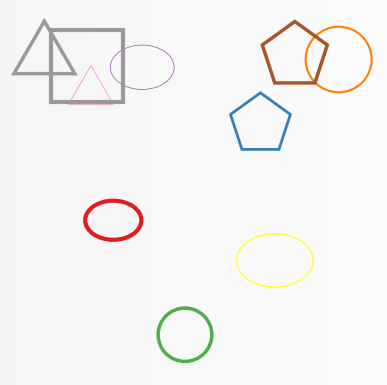[{"shape": "oval", "thickness": 3, "radius": 0.36, "center": [0.292, 0.428]}, {"shape": "pentagon", "thickness": 2, "radius": 0.41, "center": [0.672, 0.678]}, {"shape": "circle", "thickness": 2.5, "radius": 0.35, "center": [0.477, 0.131]}, {"shape": "oval", "thickness": 0.5, "radius": 0.41, "center": [0.367, 0.825]}, {"shape": "circle", "thickness": 1.5, "radius": 0.43, "center": [0.874, 0.845]}, {"shape": "oval", "thickness": 1, "radius": 0.49, "center": [0.71, 0.324]}, {"shape": "pentagon", "thickness": 2.5, "radius": 0.44, "center": [0.761, 0.856]}, {"shape": "triangle", "thickness": 0.5, "radius": 0.34, "center": [0.235, 0.763]}, {"shape": "triangle", "thickness": 2.5, "radius": 0.45, "center": [0.114, 0.854]}, {"shape": "square", "thickness": 3, "radius": 0.47, "center": [0.224, 0.829]}]